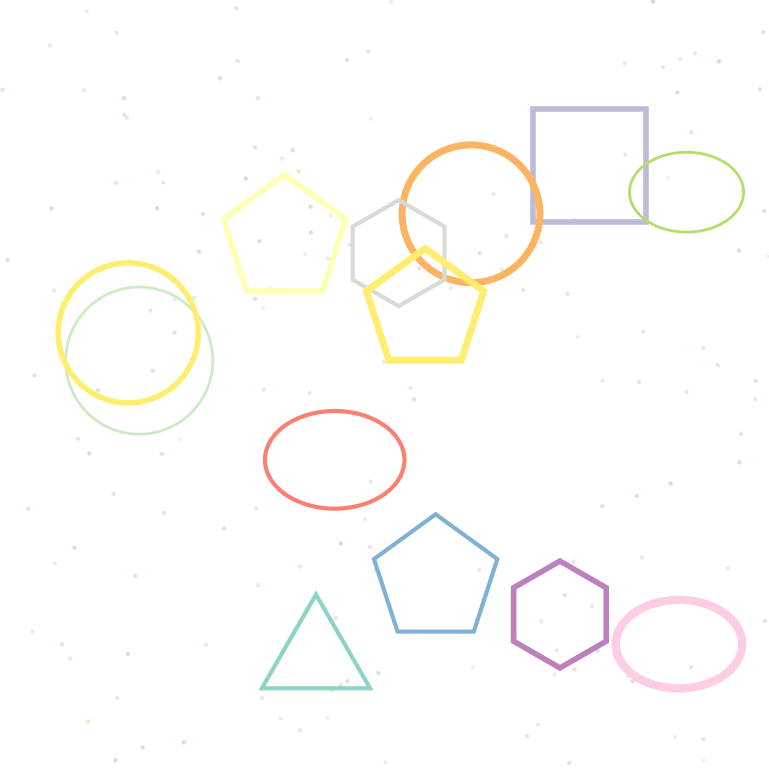[{"shape": "triangle", "thickness": 1.5, "radius": 0.41, "center": [0.41, 0.147]}, {"shape": "pentagon", "thickness": 2, "radius": 0.42, "center": [0.37, 0.69]}, {"shape": "square", "thickness": 2, "radius": 0.37, "center": [0.766, 0.785]}, {"shape": "oval", "thickness": 1.5, "radius": 0.45, "center": [0.435, 0.403]}, {"shape": "pentagon", "thickness": 1.5, "radius": 0.42, "center": [0.566, 0.248]}, {"shape": "circle", "thickness": 2.5, "radius": 0.45, "center": [0.612, 0.722]}, {"shape": "oval", "thickness": 1, "radius": 0.37, "center": [0.892, 0.75]}, {"shape": "oval", "thickness": 3, "radius": 0.41, "center": [0.882, 0.163]}, {"shape": "hexagon", "thickness": 1.5, "radius": 0.34, "center": [0.518, 0.671]}, {"shape": "hexagon", "thickness": 2, "radius": 0.35, "center": [0.727, 0.202]}, {"shape": "circle", "thickness": 1, "radius": 0.48, "center": [0.181, 0.532]}, {"shape": "circle", "thickness": 2, "radius": 0.45, "center": [0.167, 0.568]}, {"shape": "pentagon", "thickness": 2.5, "radius": 0.4, "center": [0.552, 0.597]}]